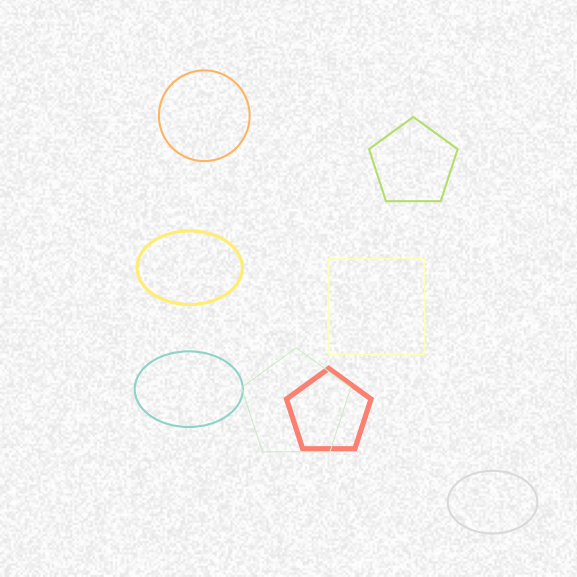[{"shape": "oval", "thickness": 1, "radius": 0.47, "center": [0.327, 0.325]}, {"shape": "square", "thickness": 0.5, "radius": 0.41, "center": [0.651, 0.47]}, {"shape": "pentagon", "thickness": 2.5, "radius": 0.38, "center": [0.569, 0.284]}, {"shape": "circle", "thickness": 1, "radius": 0.39, "center": [0.354, 0.799]}, {"shape": "pentagon", "thickness": 1, "radius": 0.4, "center": [0.716, 0.716]}, {"shape": "oval", "thickness": 1, "radius": 0.39, "center": [0.853, 0.13]}, {"shape": "pentagon", "thickness": 0.5, "radius": 0.5, "center": [0.513, 0.297]}, {"shape": "oval", "thickness": 1.5, "radius": 0.46, "center": [0.328, 0.536]}]